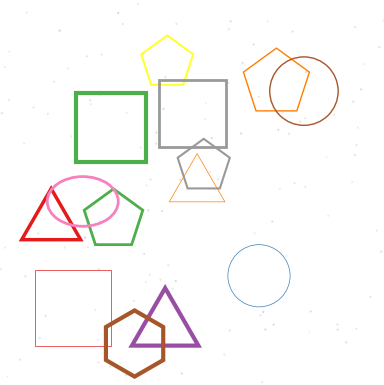[{"shape": "square", "thickness": 0.5, "radius": 0.49, "center": [0.191, 0.2]}, {"shape": "triangle", "thickness": 2.5, "radius": 0.44, "center": [0.133, 0.422]}, {"shape": "circle", "thickness": 0.5, "radius": 0.4, "center": [0.673, 0.284]}, {"shape": "pentagon", "thickness": 2, "radius": 0.4, "center": [0.295, 0.429]}, {"shape": "square", "thickness": 3, "radius": 0.45, "center": [0.288, 0.669]}, {"shape": "triangle", "thickness": 3, "radius": 0.5, "center": [0.429, 0.152]}, {"shape": "pentagon", "thickness": 1, "radius": 0.45, "center": [0.718, 0.785]}, {"shape": "triangle", "thickness": 0.5, "radius": 0.42, "center": [0.512, 0.517]}, {"shape": "pentagon", "thickness": 1.5, "radius": 0.35, "center": [0.434, 0.837]}, {"shape": "hexagon", "thickness": 3, "radius": 0.43, "center": [0.35, 0.108]}, {"shape": "circle", "thickness": 1, "radius": 0.44, "center": [0.789, 0.763]}, {"shape": "oval", "thickness": 2, "radius": 0.46, "center": [0.215, 0.477]}, {"shape": "square", "thickness": 2, "radius": 0.43, "center": [0.5, 0.705]}, {"shape": "pentagon", "thickness": 1.5, "radius": 0.36, "center": [0.529, 0.568]}]